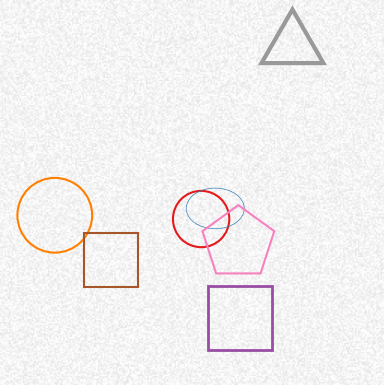[{"shape": "circle", "thickness": 1.5, "radius": 0.37, "center": [0.522, 0.431]}, {"shape": "oval", "thickness": 0.5, "radius": 0.38, "center": [0.559, 0.459]}, {"shape": "square", "thickness": 2, "radius": 0.42, "center": [0.624, 0.174]}, {"shape": "circle", "thickness": 1.5, "radius": 0.49, "center": [0.142, 0.441]}, {"shape": "square", "thickness": 1.5, "radius": 0.35, "center": [0.288, 0.324]}, {"shape": "pentagon", "thickness": 1.5, "radius": 0.49, "center": [0.619, 0.369]}, {"shape": "triangle", "thickness": 3, "radius": 0.46, "center": [0.76, 0.883]}]